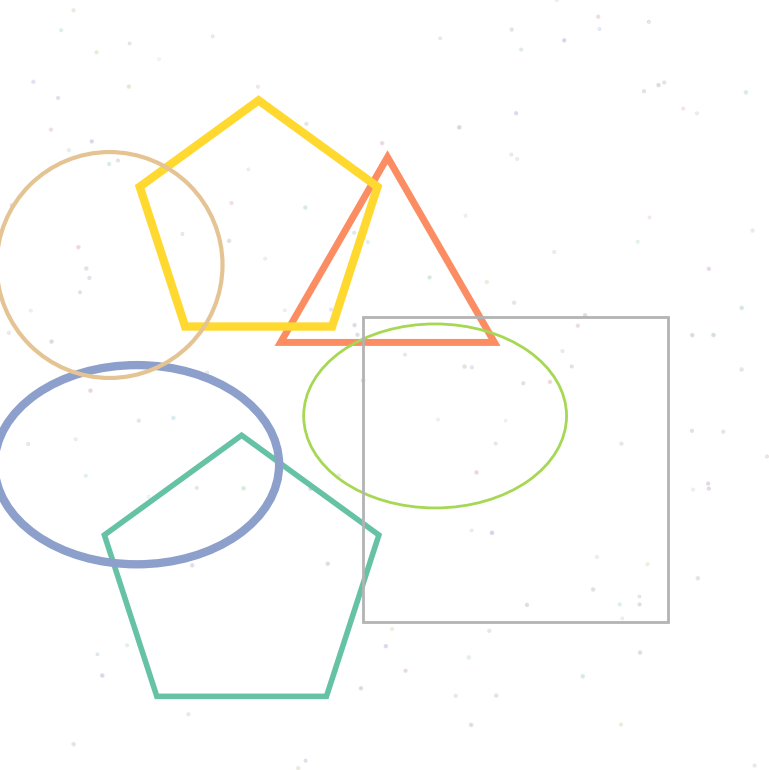[{"shape": "pentagon", "thickness": 2, "radius": 0.94, "center": [0.314, 0.247]}, {"shape": "triangle", "thickness": 2.5, "radius": 0.8, "center": [0.503, 0.635]}, {"shape": "oval", "thickness": 3, "radius": 0.92, "center": [0.178, 0.396]}, {"shape": "oval", "thickness": 1, "radius": 0.85, "center": [0.565, 0.46]}, {"shape": "pentagon", "thickness": 3, "radius": 0.81, "center": [0.336, 0.707]}, {"shape": "circle", "thickness": 1.5, "radius": 0.73, "center": [0.142, 0.656]}, {"shape": "square", "thickness": 1, "radius": 0.99, "center": [0.669, 0.39]}]